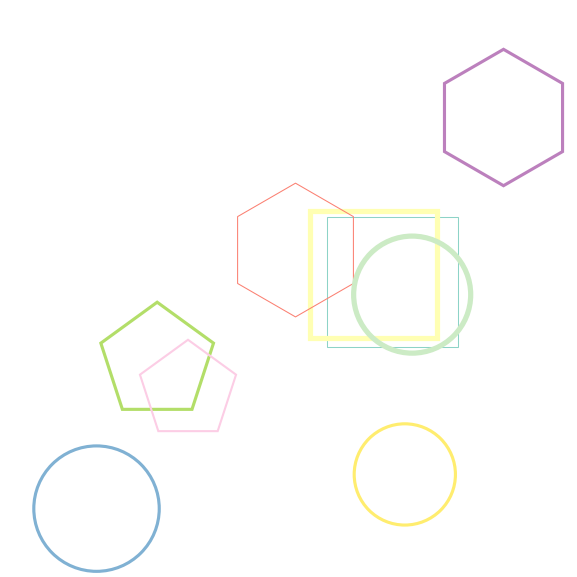[{"shape": "square", "thickness": 0.5, "radius": 0.56, "center": [0.68, 0.511]}, {"shape": "square", "thickness": 2.5, "radius": 0.55, "center": [0.647, 0.524]}, {"shape": "hexagon", "thickness": 0.5, "radius": 0.58, "center": [0.512, 0.566]}, {"shape": "circle", "thickness": 1.5, "radius": 0.54, "center": [0.167, 0.118]}, {"shape": "pentagon", "thickness": 1.5, "radius": 0.51, "center": [0.272, 0.373]}, {"shape": "pentagon", "thickness": 1, "radius": 0.44, "center": [0.326, 0.323]}, {"shape": "hexagon", "thickness": 1.5, "radius": 0.59, "center": [0.872, 0.796]}, {"shape": "circle", "thickness": 2.5, "radius": 0.51, "center": [0.714, 0.489]}, {"shape": "circle", "thickness": 1.5, "radius": 0.44, "center": [0.701, 0.178]}]